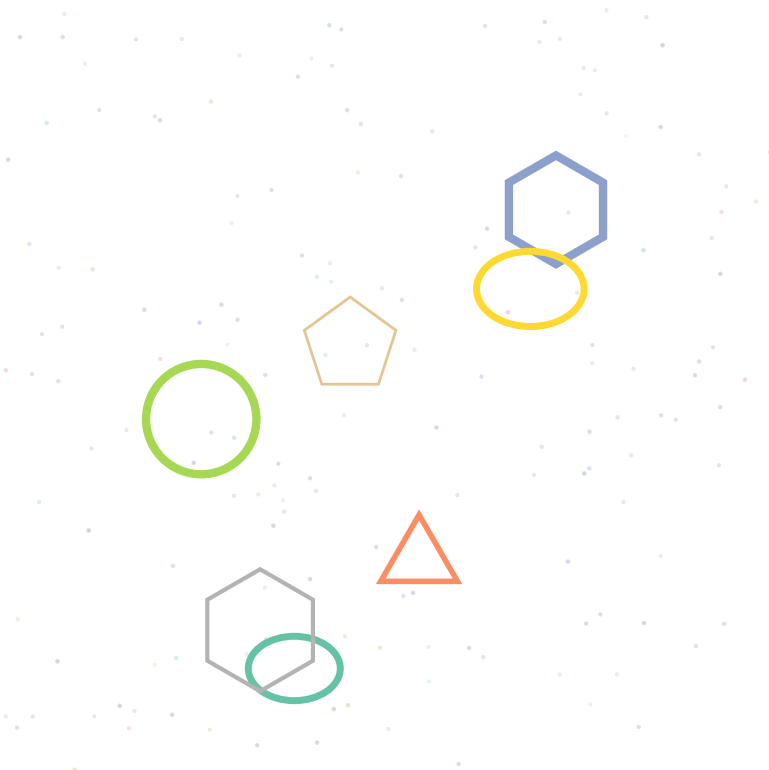[{"shape": "oval", "thickness": 2.5, "radius": 0.3, "center": [0.382, 0.132]}, {"shape": "triangle", "thickness": 2, "radius": 0.29, "center": [0.544, 0.274]}, {"shape": "hexagon", "thickness": 3, "radius": 0.35, "center": [0.722, 0.728]}, {"shape": "circle", "thickness": 3, "radius": 0.36, "center": [0.261, 0.456]}, {"shape": "oval", "thickness": 2.5, "radius": 0.35, "center": [0.689, 0.625]}, {"shape": "pentagon", "thickness": 1, "radius": 0.31, "center": [0.455, 0.552]}, {"shape": "hexagon", "thickness": 1.5, "radius": 0.4, "center": [0.338, 0.182]}]